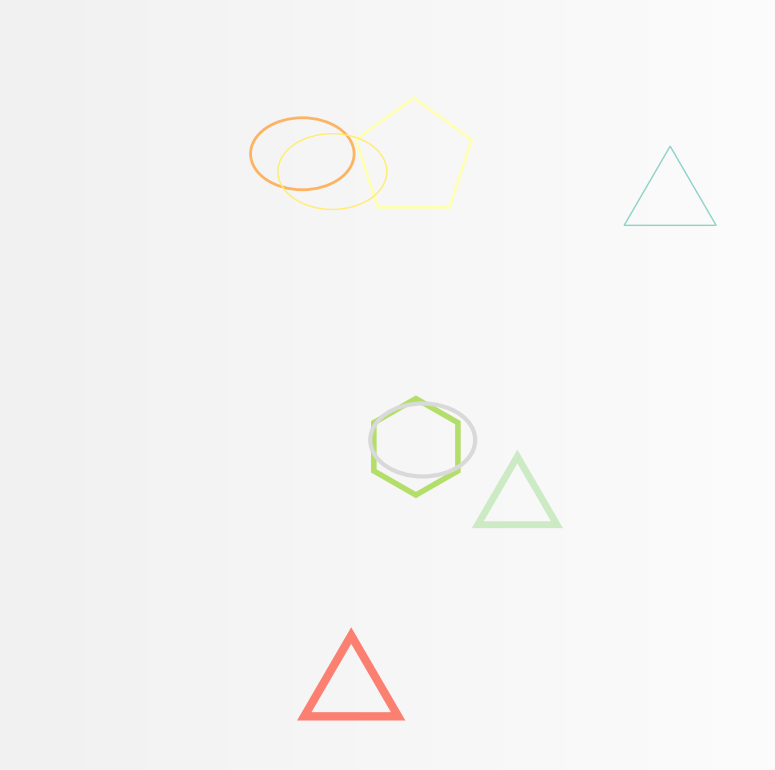[{"shape": "triangle", "thickness": 0.5, "radius": 0.34, "center": [0.865, 0.742]}, {"shape": "pentagon", "thickness": 1, "radius": 0.39, "center": [0.534, 0.794]}, {"shape": "triangle", "thickness": 3, "radius": 0.35, "center": [0.453, 0.105]}, {"shape": "oval", "thickness": 1, "radius": 0.33, "center": [0.39, 0.8]}, {"shape": "hexagon", "thickness": 2, "radius": 0.31, "center": [0.537, 0.42]}, {"shape": "oval", "thickness": 1.5, "radius": 0.34, "center": [0.545, 0.429]}, {"shape": "triangle", "thickness": 2.5, "radius": 0.3, "center": [0.668, 0.348]}, {"shape": "oval", "thickness": 0.5, "radius": 0.35, "center": [0.429, 0.777]}]